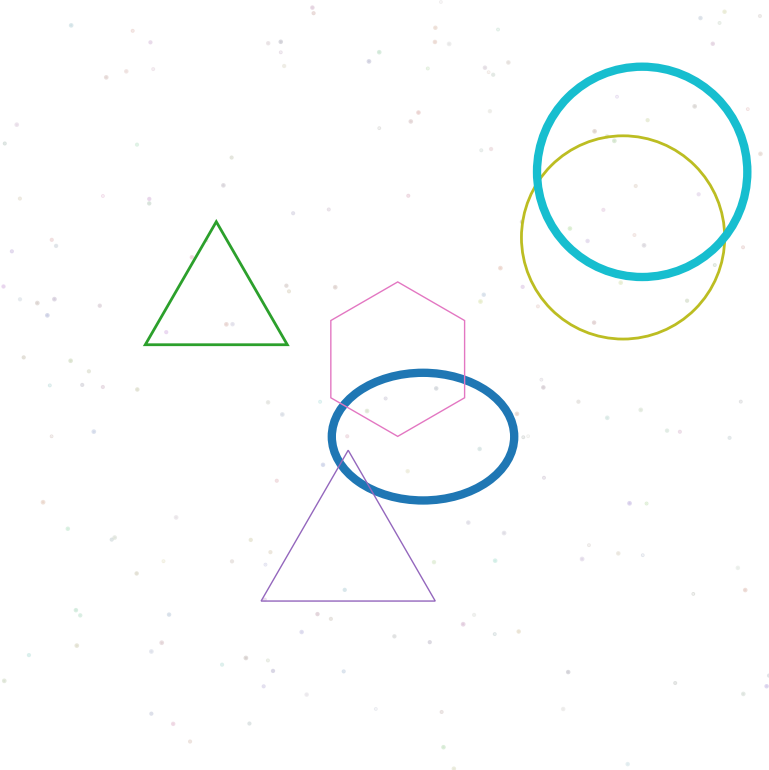[{"shape": "oval", "thickness": 3, "radius": 0.59, "center": [0.549, 0.433]}, {"shape": "triangle", "thickness": 1, "radius": 0.53, "center": [0.281, 0.606]}, {"shape": "triangle", "thickness": 0.5, "radius": 0.65, "center": [0.452, 0.285]}, {"shape": "hexagon", "thickness": 0.5, "radius": 0.5, "center": [0.517, 0.534]}, {"shape": "circle", "thickness": 1, "radius": 0.66, "center": [0.809, 0.692]}, {"shape": "circle", "thickness": 3, "radius": 0.68, "center": [0.834, 0.777]}]